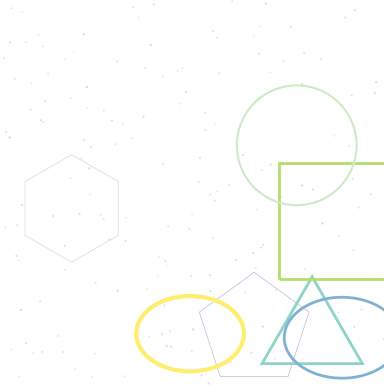[{"shape": "triangle", "thickness": 2, "radius": 0.75, "center": [0.811, 0.131]}, {"shape": "pentagon", "thickness": 0.5, "radius": 0.75, "center": [0.66, 0.143]}, {"shape": "oval", "thickness": 2, "radius": 0.75, "center": [0.888, 0.123]}, {"shape": "square", "thickness": 2, "radius": 0.76, "center": [0.877, 0.426]}, {"shape": "hexagon", "thickness": 0.5, "radius": 0.7, "center": [0.186, 0.459]}, {"shape": "circle", "thickness": 1.5, "radius": 0.78, "center": [0.771, 0.623]}, {"shape": "oval", "thickness": 3, "radius": 0.7, "center": [0.494, 0.133]}]